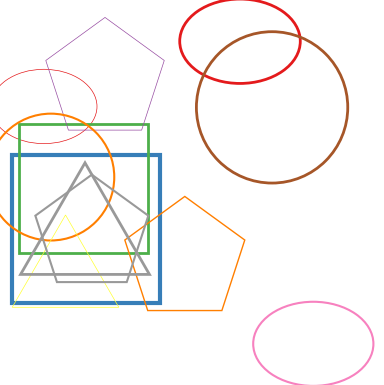[{"shape": "oval", "thickness": 2, "radius": 0.78, "center": [0.623, 0.893]}, {"shape": "oval", "thickness": 0.5, "radius": 0.69, "center": [0.114, 0.723]}, {"shape": "square", "thickness": 3, "radius": 0.96, "center": [0.223, 0.406]}, {"shape": "square", "thickness": 2, "radius": 0.84, "center": [0.216, 0.511]}, {"shape": "pentagon", "thickness": 0.5, "radius": 0.81, "center": [0.273, 0.793]}, {"shape": "pentagon", "thickness": 1, "radius": 0.82, "center": [0.48, 0.326]}, {"shape": "circle", "thickness": 1.5, "radius": 0.82, "center": [0.132, 0.54]}, {"shape": "triangle", "thickness": 0.5, "radius": 0.8, "center": [0.17, 0.282]}, {"shape": "circle", "thickness": 2, "radius": 0.98, "center": [0.707, 0.721]}, {"shape": "oval", "thickness": 1.5, "radius": 0.78, "center": [0.814, 0.107]}, {"shape": "triangle", "thickness": 2, "radius": 0.97, "center": [0.221, 0.384]}, {"shape": "pentagon", "thickness": 1.5, "radius": 0.77, "center": [0.239, 0.392]}]